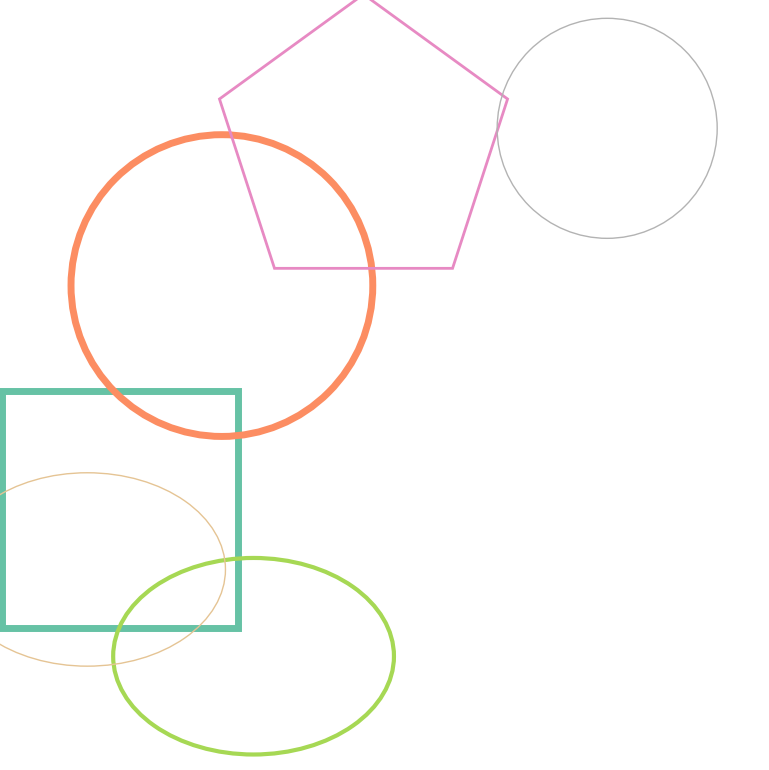[{"shape": "square", "thickness": 2.5, "radius": 0.77, "center": [0.156, 0.338]}, {"shape": "circle", "thickness": 2.5, "radius": 0.98, "center": [0.288, 0.629]}, {"shape": "pentagon", "thickness": 1, "radius": 0.98, "center": [0.472, 0.811]}, {"shape": "oval", "thickness": 1.5, "radius": 0.91, "center": [0.329, 0.148]}, {"shape": "oval", "thickness": 0.5, "radius": 0.9, "center": [0.113, 0.26]}, {"shape": "circle", "thickness": 0.5, "radius": 0.71, "center": [0.789, 0.833]}]